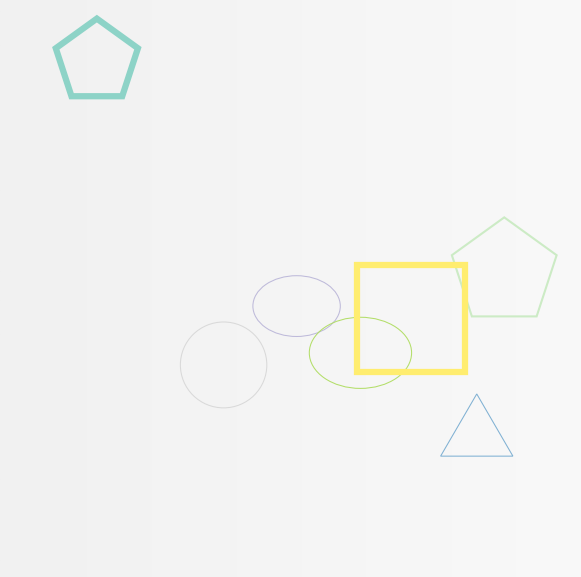[{"shape": "pentagon", "thickness": 3, "radius": 0.37, "center": [0.167, 0.893]}, {"shape": "oval", "thickness": 0.5, "radius": 0.38, "center": [0.51, 0.469]}, {"shape": "triangle", "thickness": 0.5, "radius": 0.36, "center": [0.82, 0.245]}, {"shape": "oval", "thickness": 0.5, "radius": 0.44, "center": [0.62, 0.388]}, {"shape": "circle", "thickness": 0.5, "radius": 0.37, "center": [0.385, 0.367]}, {"shape": "pentagon", "thickness": 1, "radius": 0.47, "center": [0.868, 0.528]}, {"shape": "square", "thickness": 3, "radius": 0.46, "center": [0.707, 0.447]}]